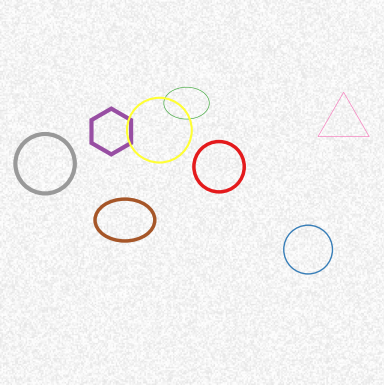[{"shape": "circle", "thickness": 2.5, "radius": 0.33, "center": [0.569, 0.567]}, {"shape": "circle", "thickness": 1, "radius": 0.32, "center": [0.8, 0.352]}, {"shape": "oval", "thickness": 0.5, "radius": 0.3, "center": [0.485, 0.732]}, {"shape": "hexagon", "thickness": 3, "radius": 0.3, "center": [0.289, 0.658]}, {"shape": "circle", "thickness": 1.5, "radius": 0.42, "center": [0.414, 0.662]}, {"shape": "oval", "thickness": 2.5, "radius": 0.39, "center": [0.324, 0.428]}, {"shape": "triangle", "thickness": 0.5, "radius": 0.38, "center": [0.893, 0.684]}, {"shape": "circle", "thickness": 3, "radius": 0.39, "center": [0.117, 0.575]}]